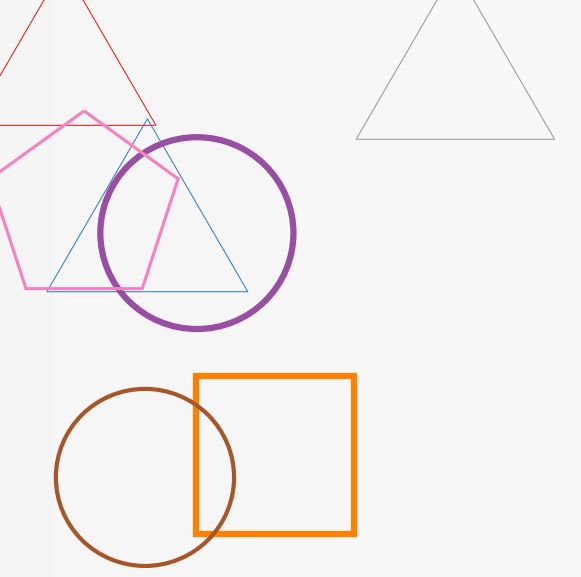[{"shape": "triangle", "thickness": 0.5, "radius": 0.92, "center": [0.109, 0.874]}, {"shape": "triangle", "thickness": 0.5, "radius": 1.0, "center": [0.254, 0.594]}, {"shape": "circle", "thickness": 3, "radius": 0.83, "center": [0.339, 0.595]}, {"shape": "square", "thickness": 3, "radius": 0.68, "center": [0.473, 0.211]}, {"shape": "circle", "thickness": 2, "radius": 0.77, "center": [0.249, 0.172]}, {"shape": "pentagon", "thickness": 1.5, "radius": 0.85, "center": [0.145, 0.637]}, {"shape": "triangle", "thickness": 0.5, "radius": 0.99, "center": [0.783, 0.857]}]